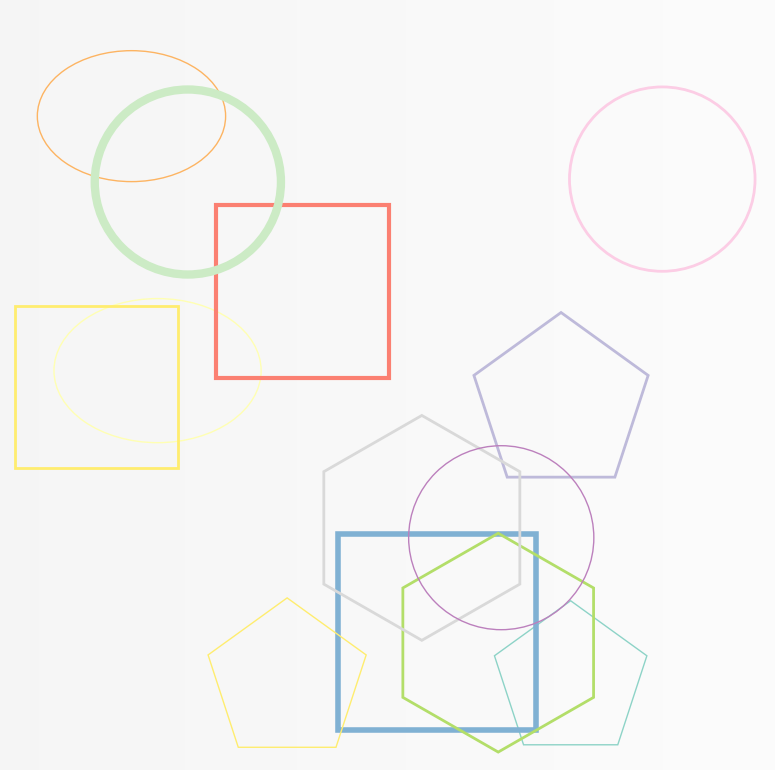[{"shape": "pentagon", "thickness": 0.5, "radius": 0.52, "center": [0.736, 0.116]}, {"shape": "oval", "thickness": 0.5, "radius": 0.67, "center": [0.203, 0.519]}, {"shape": "pentagon", "thickness": 1, "radius": 0.59, "center": [0.724, 0.476]}, {"shape": "square", "thickness": 1.5, "radius": 0.56, "center": [0.39, 0.622]}, {"shape": "square", "thickness": 2, "radius": 0.64, "center": [0.564, 0.179]}, {"shape": "oval", "thickness": 0.5, "radius": 0.61, "center": [0.17, 0.849]}, {"shape": "hexagon", "thickness": 1, "radius": 0.71, "center": [0.643, 0.165]}, {"shape": "circle", "thickness": 1, "radius": 0.6, "center": [0.855, 0.767]}, {"shape": "hexagon", "thickness": 1, "radius": 0.73, "center": [0.544, 0.314]}, {"shape": "circle", "thickness": 0.5, "radius": 0.6, "center": [0.647, 0.302]}, {"shape": "circle", "thickness": 3, "radius": 0.6, "center": [0.242, 0.764]}, {"shape": "pentagon", "thickness": 0.5, "radius": 0.54, "center": [0.37, 0.116]}, {"shape": "square", "thickness": 1, "radius": 0.53, "center": [0.125, 0.497]}]